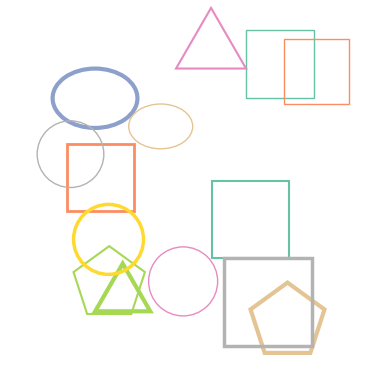[{"shape": "square", "thickness": 1.5, "radius": 0.5, "center": [0.651, 0.43]}, {"shape": "square", "thickness": 1, "radius": 0.44, "center": [0.727, 0.834]}, {"shape": "square", "thickness": 2, "radius": 0.44, "center": [0.262, 0.54]}, {"shape": "square", "thickness": 1, "radius": 0.42, "center": [0.822, 0.814]}, {"shape": "oval", "thickness": 3, "radius": 0.55, "center": [0.247, 0.745]}, {"shape": "triangle", "thickness": 1.5, "radius": 0.52, "center": [0.548, 0.875]}, {"shape": "circle", "thickness": 1, "radius": 0.45, "center": [0.476, 0.269]}, {"shape": "pentagon", "thickness": 1.5, "radius": 0.49, "center": [0.284, 0.263]}, {"shape": "triangle", "thickness": 3, "radius": 0.41, "center": [0.319, 0.233]}, {"shape": "circle", "thickness": 2.5, "radius": 0.45, "center": [0.282, 0.378]}, {"shape": "oval", "thickness": 1, "radius": 0.42, "center": [0.417, 0.672]}, {"shape": "pentagon", "thickness": 3, "radius": 0.5, "center": [0.747, 0.165]}, {"shape": "square", "thickness": 2.5, "radius": 0.57, "center": [0.696, 0.216]}, {"shape": "circle", "thickness": 1, "radius": 0.43, "center": [0.183, 0.6]}]